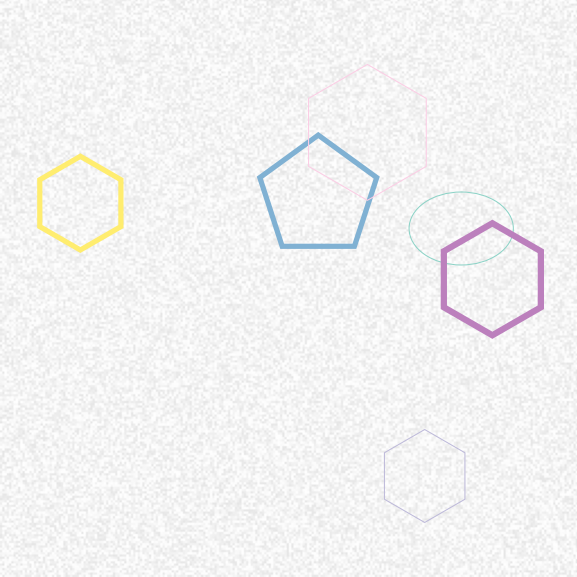[{"shape": "oval", "thickness": 0.5, "radius": 0.45, "center": [0.799, 0.603]}, {"shape": "hexagon", "thickness": 0.5, "radius": 0.4, "center": [0.735, 0.175]}, {"shape": "pentagon", "thickness": 2.5, "radius": 0.53, "center": [0.551, 0.659]}, {"shape": "hexagon", "thickness": 0.5, "radius": 0.59, "center": [0.636, 0.77]}, {"shape": "hexagon", "thickness": 3, "radius": 0.49, "center": [0.853, 0.516]}, {"shape": "hexagon", "thickness": 2.5, "radius": 0.41, "center": [0.139, 0.647]}]